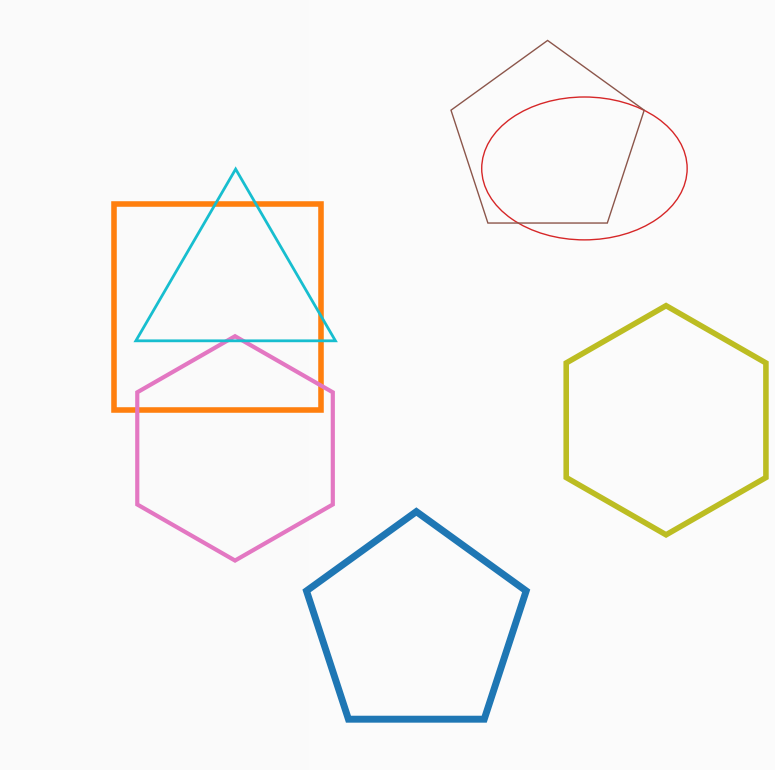[{"shape": "pentagon", "thickness": 2.5, "radius": 0.75, "center": [0.537, 0.187]}, {"shape": "square", "thickness": 2, "radius": 0.67, "center": [0.28, 0.601]}, {"shape": "oval", "thickness": 0.5, "radius": 0.66, "center": [0.754, 0.781]}, {"shape": "pentagon", "thickness": 0.5, "radius": 0.66, "center": [0.707, 0.816]}, {"shape": "hexagon", "thickness": 1.5, "radius": 0.73, "center": [0.303, 0.418]}, {"shape": "hexagon", "thickness": 2, "radius": 0.74, "center": [0.859, 0.454]}, {"shape": "triangle", "thickness": 1, "radius": 0.74, "center": [0.304, 0.632]}]